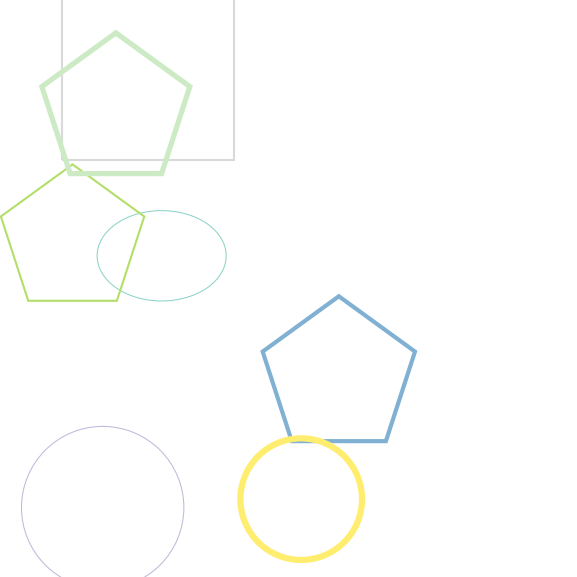[{"shape": "oval", "thickness": 0.5, "radius": 0.56, "center": [0.28, 0.556]}, {"shape": "circle", "thickness": 0.5, "radius": 0.7, "center": [0.178, 0.12]}, {"shape": "pentagon", "thickness": 2, "radius": 0.69, "center": [0.587, 0.347]}, {"shape": "pentagon", "thickness": 1, "radius": 0.65, "center": [0.126, 0.584]}, {"shape": "square", "thickness": 1, "radius": 0.74, "center": [0.256, 0.87]}, {"shape": "pentagon", "thickness": 2.5, "radius": 0.67, "center": [0.201, 0.808]}, {"shape": "circle", "thickness": 3, "radius": 0.53, "center": [0.522, 0.135]}]